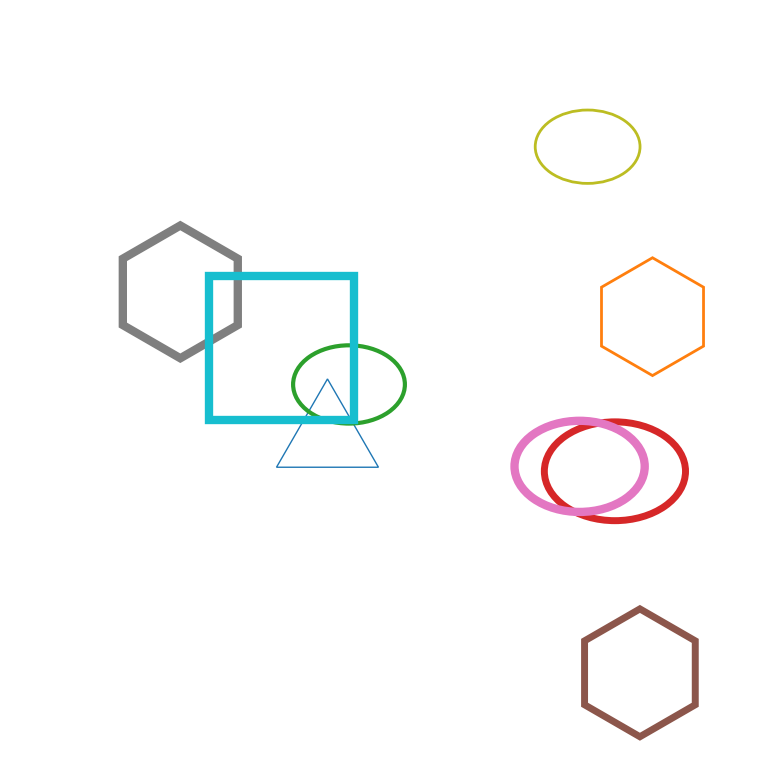[{"shape": "triangle", "thickness": 0.5, "radius": 0.38, "center": [0.425, 0.431]}, {"shape": "hexagon", "thickness": 1, "radius": 0.38, "center": [0.847, 0.589]}, {"shape": "oval", "thickness": 1.5, "radius": 0.36, "center": [0.453, 0.501]}, {"shape": "oval", "thickness": 2.5, "radius": 0.46, "center": [0.799, 0.388]}, {"shape": "hexagon", "thickness": 2.5, "radius": 0.42, "center": [0.831, 0.126]}, {"shape": "oval", "thickness": 3, "radius": 0.42, "center": [0.753, 0.394]}, {"shape": "hexagon", "thickness": 3, "radius": 0.43, "center": [0.234, 0.621]}, {"shape": "oval", "thickness": 1, "radius": 0.34, "center": [0.763, 0.809]}, {"shape": "square", "thickness": 3, "radius": 0.47, "center": [0.366, 0.548]}]